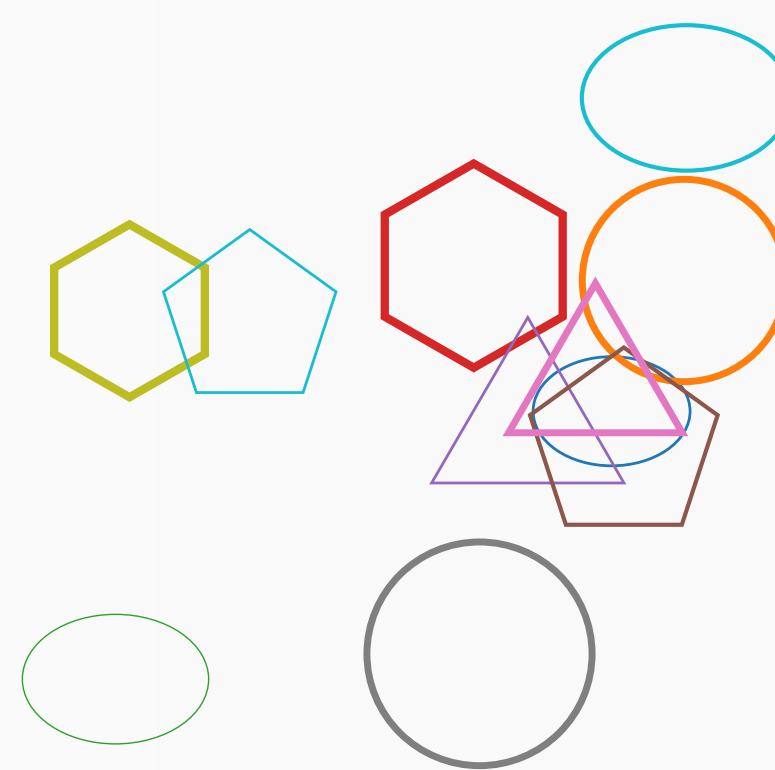[{"shape": "oval", "thickness": 1, "radius": 0.51, "center": [0.789, 0.466]}, {"shape": "circle", "thickness": 2.5, "radius": 0.66, "center": [0.883, 0.636]}, {"shape": "oval", "thickness": 0.5, "radius": 0.6, "center": [0.149, 0.118]}, {"shape": "hexagon", "thickness": 3, "radius": 0.66, "center": [0.611, 0.655]}, {"shape": "triangle", "thickness": 1, "radius": 0.72, "center": [0.681, 0.444]}, {"shape": "pentagon", "thickness": 1.5, "radius": 0.64, "center": [0.805, 0.421]}, {"shape": "triangle", "thickness": 2.5, "radius": 0.65, "center": [0.768, 0.503]}, {"shape": "circle", "thickness": 2.5, "radius": 0.73, "center": [0.619, 0.151]}, {"shape": "hexagon", "thickness": 3, "radius": 0.56, "center": [0.167, 0.596]}, {"shape": "pentagon", "thickness": 1, "radius": 0.59, "center": [0.322, 0.585]}, {"shape": "oval", "thickness": 1.5, "radius": 0.67, "center": [0.886, 0.873]}]